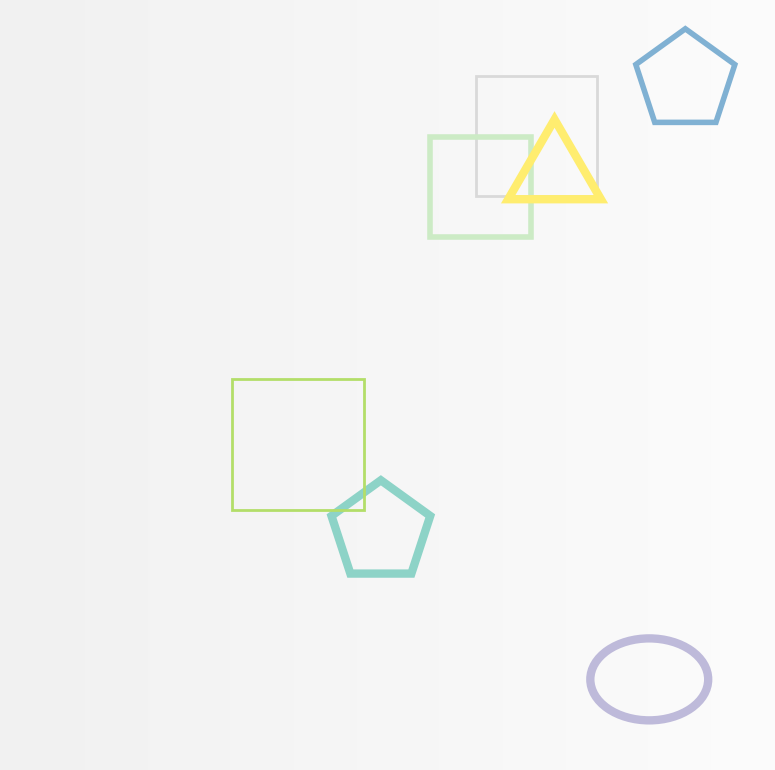[{"shape": "pentagon", "thickness": 3, "radius": 0.33, "center": [0.491, 0.309]}, {"shape": "oval", "thickness": 3, "radius": 0.38, "center": [0.838, 0.118]}, {"shape": "pentagon", "thickness": 2, "radius": 0.34, "center": [0.884, 0.895]}, {"shape": "square", "thickness": 1, "radius": 0.42, "center": [0.385, 0.423]}, {"shape": "square", "thickness": 1, "radius": 0.39, "center": [0.693, 0.824]}, {"shape": "square", "thickness": 2, "radius": 0.33, "center": [0.62, 0.757]}, {"shape": "triangle", "thickness": 3, "radius": 0.35, "center": [0.716, 0.776]}]